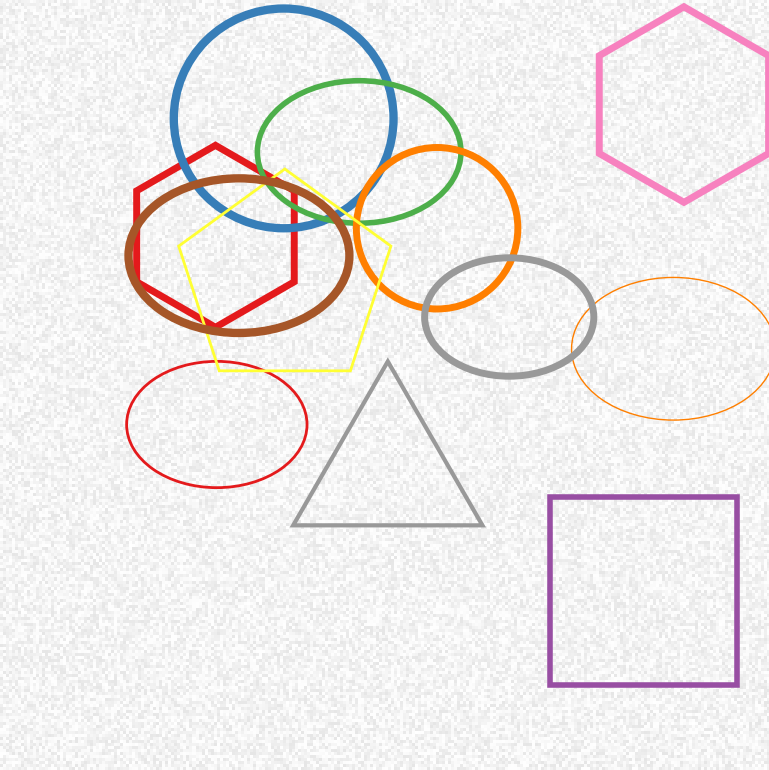[{"shape": "hexagon", "thickness": 2.5, "radius": 0.59, "center": [0.28, 0.693]}, {"shape": "oval", "thickness": 1, "radius": 0.59, "center": [0.282, 0.449]}, {"shape": "circle", "thickness": 3, "radius": 0.71, "center": [0.368, 0.846]}, {"shape": "oval", "thickness": 2, "radius": 0.66, "center": [0.466, 0.803]}, {"shape": "square", "thickness": 2, "radius": 0.61, "center": [0.836, 0.233]}, {"shape": "oval", "thickness": 0.5, "radius": 0.66, "center": [0.875, 0.547]}, {"shape": "circle", "thickness": 2.5, "radius": 0.52, "center": [0.568, 0.704]}, {"shape": "pentagon", "thickness": 1, "radius": 0.72, "center": [0.37, 0.636]}, {"shape": "oval", "thickness": 3, "radius": 0.72, "center": [0.31, 0.668]}, {"shape": "hexagon", "thickness": 2.5, "radius": 0.63, "center": [0.888, 0.864]}, {"shape": "triangle", "thickness": 1.5, "radius": 0.71, "center": [0.504, 0.389]}, {"shape": "oval", "thickness": 2.5, "radius": 0.55, "center": [0.661, 0.588]}]